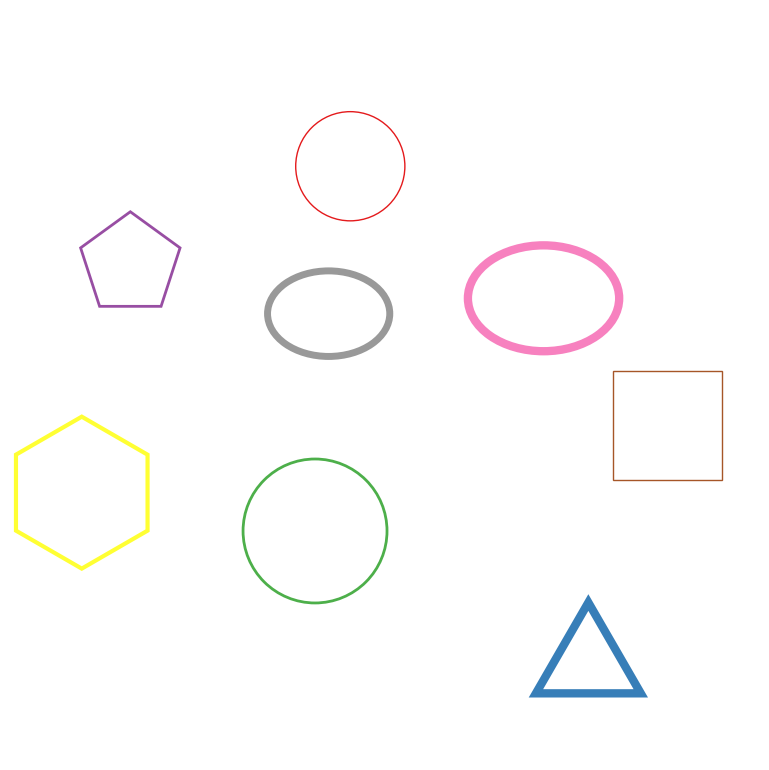[{"shape": "circle", "thickness": 0.5, "radius": 0.35, "center": [0.455, 0.784]}, {"shape": "triangle", "thickness": 3, "radius": 0.39, "center": [0.764, 0.139]}, {"shape": "circle", "thickness": 1, "radius": 0.47, "center": [0.409, 0.31]}, {"shape": "pentagon", "thickness": 1, "radius": 0.34, "center": [0.169, 0.657]}, {"shape": "hexagon", "thickness": 1.5, "radius": 0.49, "center": [0.106, 0.36]}, {"shape": "square", "thickness": 0.5, "radius": 0.35, "center": [0.867, 0.448]}, {"shape": "oval", "thickness": 3, "radius": 0.49, "center": [0.706, 0.613]}, {"shape": "oval", "thickness": 2.5, "radius": 0.4, "center": [0.427, 0.593]}]